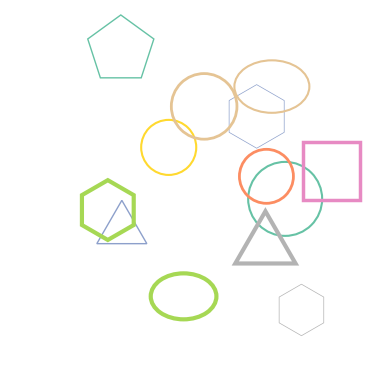[{"shape": "pentagon", "thickness": 1, "radius": 0.45, "center": [0.314, 0.871]}, {"shape": "circle", "thickness": 1.5, "radius": 0.48, "center": [0.741, 0.483]}, {"shape": "circle", "thickness": 2, "radius": 0.35, "center": [0.692, 0.542]}, {"shape": "hexagon", "thickness": 0.5, "radius": 0.41, "center": [0.667, 0.698]}, {"shape": "triangle", "thickness": 1, "radius": 0.38, "center": [0.316, 0.405]}, {"shape": "square", "thickness": 2.5, "radius": 0.37, "center": [0.861, 0.556]}, {"shape": "hexagon", "thickness": 3, "radius": 0.39, "center": [0.28, 0.454]}, {"shape": "oval", "thickness": 3, "radius": 0.43, "center": [0.477, 0.23]}, {"shape": "circle", "thickness": 1.5, "radius": 0.36, "center": [0.438, 0.617]}, {"shape": "oval", "thickness": 1.5, "radius": 0.49, "center": [0.706, 0.775]}, {"shape": "circle", "thickness": 2, "radius": 0.43, "center": [0.53, 0.724]}, {"shape": "hexagon", "thickness": 0.5, "radius": 0.33, "center": [0.783, 0.195]}, {"shape": "triangle", "thickness": 3, "radius": 0.45, "center": [0.689, 0.361]}]